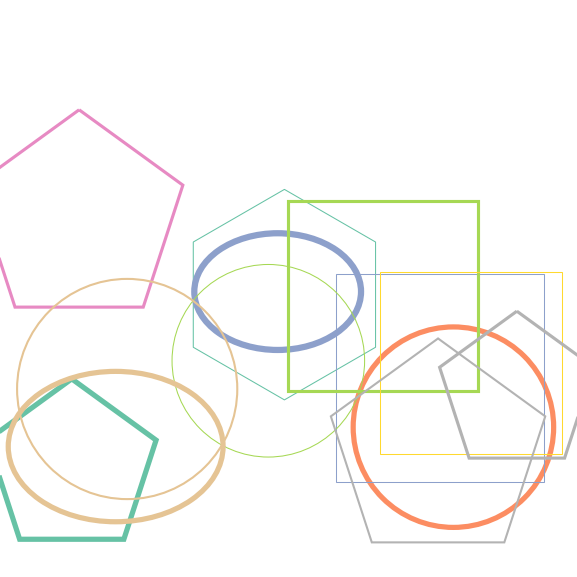[{"shape": "hexagon", "thickness": 0.5, "radius": 0.91, "center": [0.492, 0.489]}, {"shape": "pentagon", "thickness": 2.5, "radius": 0.77, "center": [0.124, 0.19]}, {"shape": "circle", "thickness": 2.5, "radius": 0.87, "center": [0.785, 0.259]}, {"shape": "oval", "thickness": 3, "radius": 0.72, "center": [0.481, 0.494]}, {"shape": "square", "thickness": 0.5, "radius": 0.9, "center": [0.762, 0.344]}, {"shape": "pentagon", "thickness": 1.5, "radius": 0.94, "center": [0.137, 0.62]}, {"shape": "square", "thickness": 1.5, "radius": 0.82, "center": [0.663, 0.486]}, {"shape": "circle", "thickness": 0.5, "radius": 0.83, "center": [0.465, 0.374]}, {"shape": "square", "thickness": 0.5, "radius": 0.79, "center": [0.816, 0.37]}, {"shape": "circle", "thickness": 1, "radius": 0.95, "center": [0.22, 0.326]}, {"shape": "oval", "thickness": 2.5, "radius": 0.93, "center": [0.2, 0.226]}, {"shape": "pentagon", "thickness": 1, "radius": 0.98, "center": [0.759, 0.218]}, {"shape": "pentagon", "thickness": 1.5, "radius": 0.7, "center": [0.895, 0.32]}]